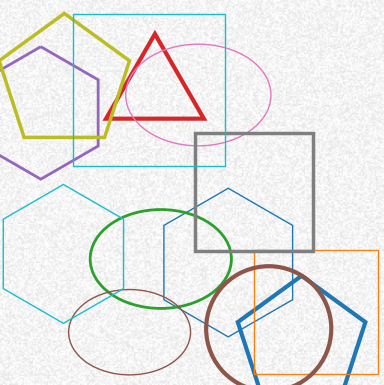[{"shape": "hexagon", "thickness": 1, "radius": 0.97, "center": [0.593, 0.318]}, {"shape": "pentagon", "thickness": 3, "radius": 0.87, "center": [0.783, 0.11]}, {"shape": "square", "thickness": 1, "radius": 0.8, "center": [0.821, 0.189]}, {"shape": "oval", "thickness": 2, "radius": 0.92, "center": [0.418, 0.327]}, {"shape": "triangle", "thickness": 3, "radius": 0.73, "center": [0.402, 0.765]}, {"shape": "hexagon", "thickness": 2, "radius": 0.86, "center": [0.106, 0.707]}, {"shape": "oval", "thickness": 1, "radius": 0.79, "center": [0.337, 0.137]}, {"shape": "circle", "thickness": 3, "radius": 0.81, "center": [0.698, 0.146]}, {"shape": "oval", "thickness": 1, "radius": 0.94, "center": [0.515, 0.753]}, {"shape": "square", "thickness": 2.5, "radius": 0.76, "center": [0.659, 0.5]}, {"shape": "pentagon", "thickness": 2.5, "radius": 0.89, "center": [0.167, 0.787]}, {"shape": "square", "thickness": 1, "radius": 0.99, "center": [0.386, 0.766]}, {"shape": "hexagon", "thickness": 1, "radius": 0.9, "center": [0.165, 0.341]}]